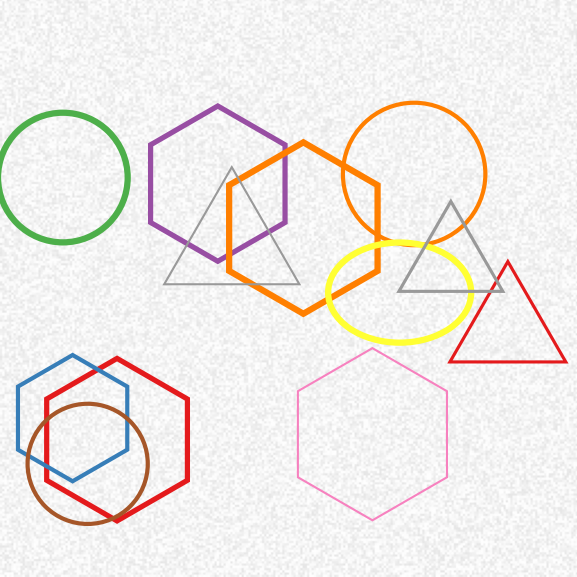[{"shape": "triangle", "thickness": 1.5, "radius": 0.58, "center": [0.879, 0.43]}, {"shape": "hexagon", "thickness": 2.5, "radius": 0.7, "center": [0.203, 0.238]}, {"shape": "hexagon", "thickness": 2, "radius": 0.55, "center": [0.126, 0.275]}, {"shape": "circle", "thickness": 3, "radius": 0.56, "center": [0.109, 0.692]}, {"shape": "hexagon", "thickness": 2.5, "radius": 0.67, "center": [0.377, 0.681]}, {"shape": "hexagon", "thickness": 3, "radius": 0.74, "center": [0.525, 0.604]}, {"shape": "circle", "thickness": 2, "radius": 0.62, "center": [0.717, 0.698]}, {"shape": "oval", "thickness": 3, "radius": 0.62, "center": [0.692, 0.492]}, {"shape": "circle", "thickness": 2, "radius": 0.52, "center": [0.152, 0.196]}, {"shape": "hexagon", "thickness": 1, "radius": 0.75, "center": [0.645, 0.247]}, {"shape": "triangle", "thickness": 1.5, "radius": 0.52, "center": [0.781, 0.547]}, {"shape": "triangle", "thickness": 1, "radius": 0.68, "center": [0.401, 0.574]}]